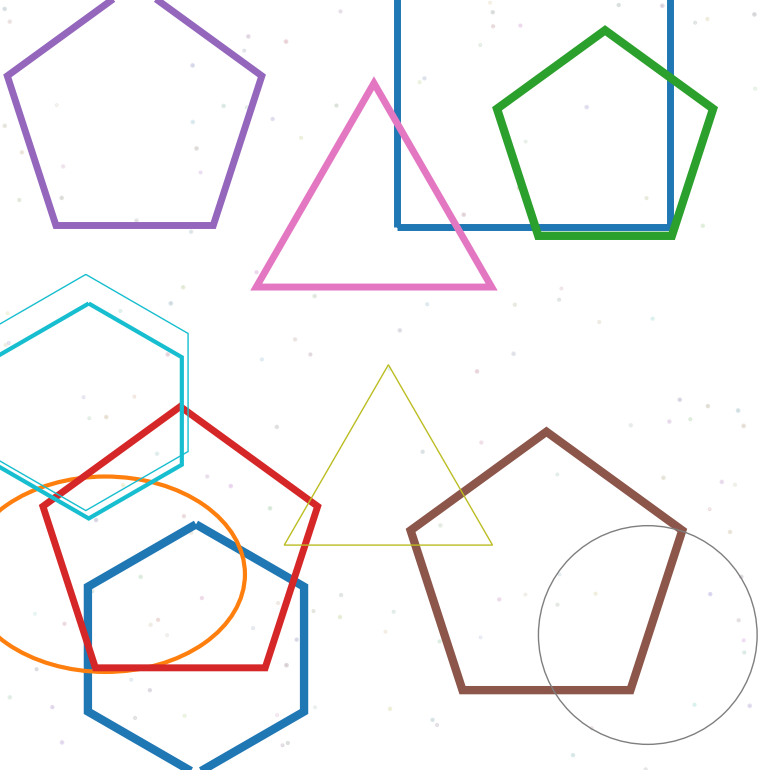[{"shape": "square", "thickness": 2.5, "radius": 0.89, "center": [0.692, 0.882]}, {"shape": "hexagon", "thickness": 3, "radius": 0.81, "center": [0.255, 0.157]}, {"shape": "oval", "thickness": 1.5, "radius": 0.91, "center": [0.137, 0.254]}, {"shape": "pentagon", "thickness": 3, "radius": 0.74, "center": [0.786, 0.813]}, {"shape": "pentagon", "thickness": 2.5, "radius": 0.94, "center": [0.234, 0.284]}, {"shape": "pentagon", "thickness": 2.5, "radius": 0.87, "center": [0.175, 0.848]}, {"shape": "pentagon", "thickness": 3, "radius": 0.93, "center": [0.71, 0.254]}, {"shape": "triangle", "thickness": 2.5, "radius": 0.88, "center": [0.486, 0.715]}, {"shape": "circle", "thickness": 0.5, "radius": 0.71, "center": [0.841, 0.175]}, {"shape": "triangle", "thickness": 0.5, "radius": 0.78, "center": [0.504, 0.37]}, {"shape": "hexagon", "thickness": 0.5, "radius": 0.77, "center": [0.111, 0.49]}, {"shape": "hexagon", "thickness": 1.5, "radius": 0.7, "center": [0.115, 0.466]}]